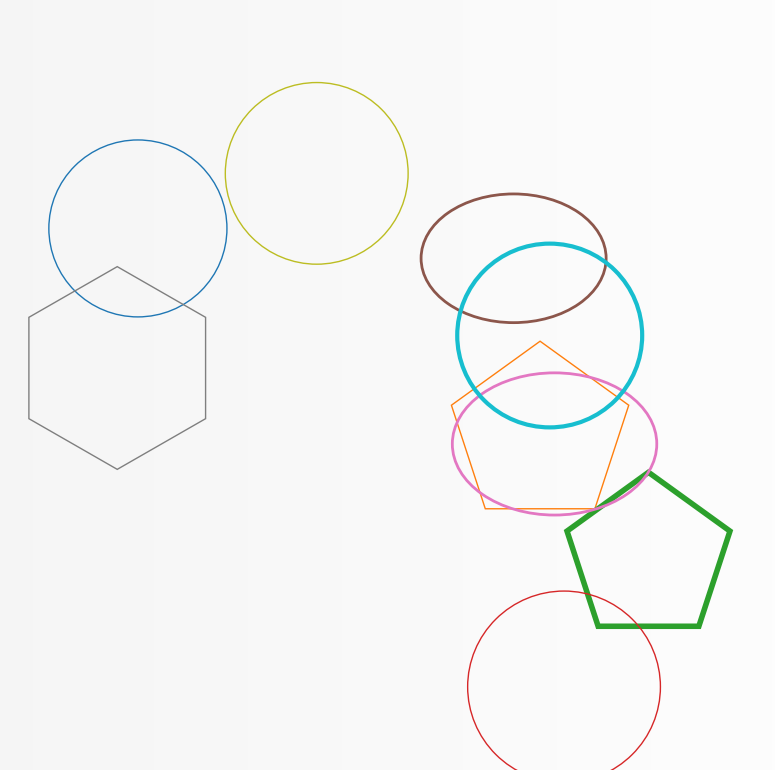[{"shape": "circle", "thickness": 0.5, "radius": 0.57, "center": [0.178, 0.703]}, {"shape": "pentagon", "thickness": 0.5, "radius": 0.6, "center": [0.697, 0.437]}, {"shape": "pentagon", "thickness": 2, "radius": 0.55, "center": [0.837, 0.276]}, {"shape": "circle", "thickness": 0.5, "radius": 0.62, "center": [0.728, 0.108]}, {"shape": "oval", "thickness": 1, "radius": 0.6, "center": [0.663, 0.665]}, {"shape": "oval", "thickness": 1, "radius": 0.66, "center": [0.716, 0.423]}, {"shape": "hexagon", "thickness": 0.5, "radius": 0.66, "center": [0.151, 0.522]}, {"shape": "circle", "thickness": 0.5, "radius": 0.59, "center": [0.409, 0.775]}, {"shape": "circle", "thickness": 1.5, "radius": 0.6, "center": [0.709, 0.564]}]